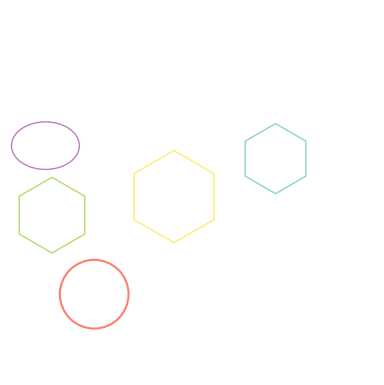[{"shape": "hexagon", "thickness": 1, "radius": 0.45, "center": [0.716, 0.588]}, {"shape": "circle", "thickness": 1.5, "radius": 0.45, "center": [0.245, 0.236]}, {"shape": "hexagon", "thickness": 1, "radius": 0.49, "center": [0.135, 0.441]}, {"shape": "oval", "thickness": 1, "radius": 0.44, "center": [0.118, 0.622]}, {"shape": "hexagon", "thickness": 1, "radius": 0.6, "center": [0.452, 0.489]}]